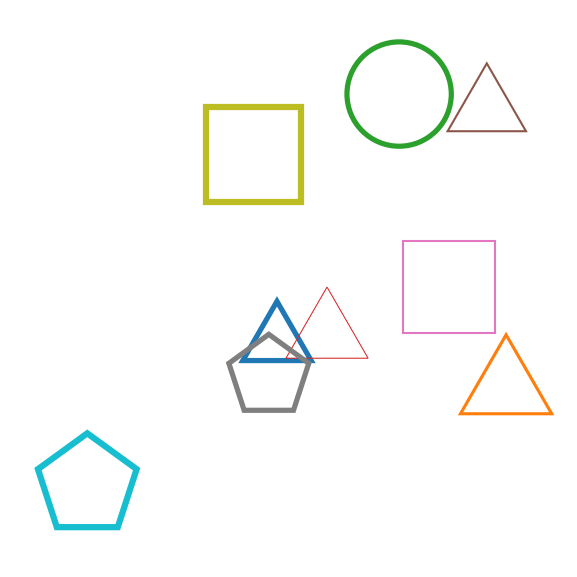[{"shape": "triangle", "thickness": 2.5, "radius": 0.34, "center": [0.48, 0.409]}, {"shape": "triangle", "thickness": 1.5, "radius": 0.46, "center": [0.876, 0.328]}, {"shape": "circle", "thickness": 2.5, "radius": 0.45, "center": [0.691, 0.836]}, {"shape": "triangle", "thickness": 0.5, "radius": 0.41, "center": [0.566, 0.42]}, {"shape": "triangle", "thickness": 1, "radius": 0.39, "center": [0.843, 0.811]}, {"shape": "square", "thickness": 1, "radius": 0.4, "center": [0.777, 0.502]}, {"shape": "pentagon", "thickness": 2.5, "radius": 0.36, "center": [0.465, 0.348]}, {"shape": "square", "thickness": 3, "radius": 0.41, "center": [0.439, 0.731]}, {"shape": "pentagon", "thickness": 3, "radius": 0.45, "center": [0.151, 0.159]}]